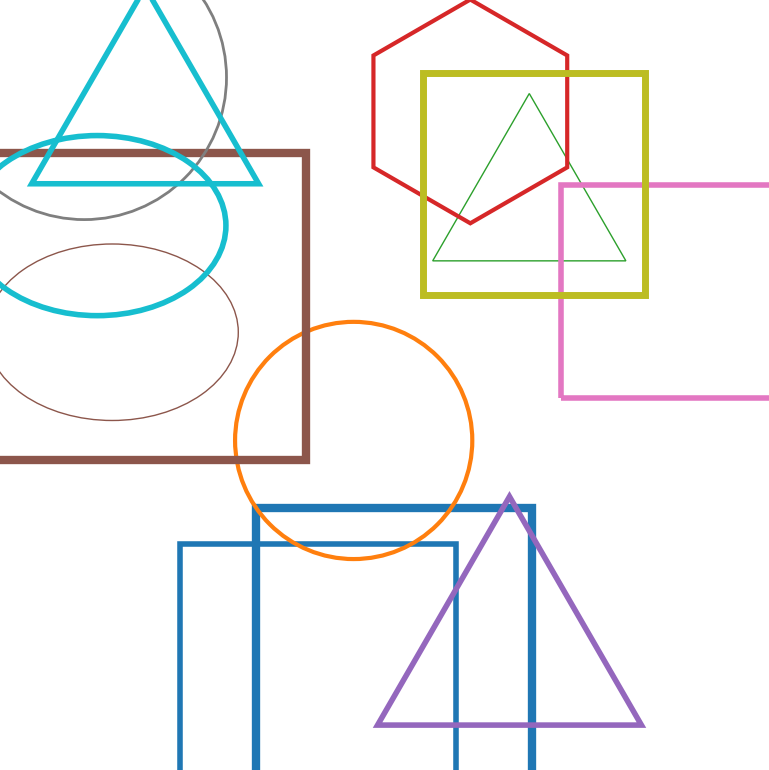[{"shape": "square", "thickness": 3, "radius": 0.9, "center": [0.512, 0.161]}, {"shape": "square", "thickness": 2, "radius": 0.9, "center": [0.413, 0.115]}, {"shape": "circle", "thickness": 1.5, "radius": 0.77, "center": [0.459, 0.428]}, {"shape": "triangle", "thickness": 0.5, "radius": 0.72, "center": [0.687, 0.734]}, {"shape": "hexagon", "thickness": 1.5, "radius": 0.73, "center": [0.611, 0.855]}, {"shape": "triangle", "thickness": 2, "radius": 0.99, "center": [0.662, 0.157]}, {"shape": "square", "thickness": 3, "radius": 1.0, "center": [0.198, 0.602]}, {"shape": "oval", "thickness": 0.5, "radius": 0.82, "center": [0.146, 0.569]}, {"shape": "square", "thickness": 2, "radius": 0.69, "center": [0.867, 0.621]}, {"shape": "circle", "thickness": 1, "radius": 0.92, "center": [0.11, 0.899]}, {"shape": "square", "thickness": 2.5, "radius": 0.72, "center": [0.693, 0.762]}, {"shape": "oval", "thickness": 2, "radius": 0.84, "center": [0.126, 0.707]}, {"shape": "triangle", "thickness": 2, "radius": 0.85, "center": [0.189, 0.846]}]